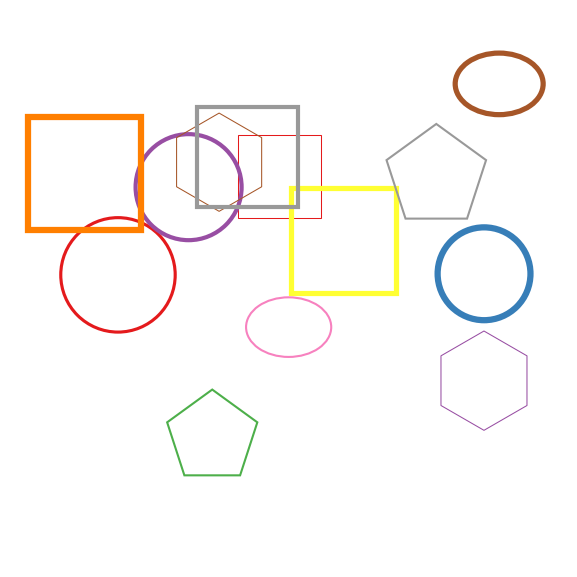[{"shape": "circle", "thickness": 1.5, "radius": 0.5, "center": [0.204, 0.523]}, {"shape": "square", "thickness": 0.5, "radius": 0.36, "center": [0.484, 0.693]}, {"shape": "circle", "thickness": 3, "radius": 0.4, "center": [0.838, 0.525]}, {"shape": "pentagon", "thickness": 1, "radius": 0.41, "center": [0.368, 0.242]}, {"shape": "circle", "thickness": 2, "radius": 0.46, "center": [0.327, 0.675]}, {"shape": "hexagon", "thickness": 0.5, "radius": 0.43, "center": [0.838, 0.34]}, {"shape": "square", "thickness": 3, "radius": 0.49, "center": [0.146, 0.699]}, {"shape": "square", "thickness": 2.5, "radius": 0.45, "center": [0.595, 0.582]}, {"shape": "hexagon", "thickness": 0.5, "radius": 0.43, "center": [0.379, 0.718]}, {"shape": "oval", "thickness": 2.5, "radius": 0.38, "center": [0.864, 0.854]}, {"shape": "oval", "thickness": 1, "radius": 0.37, "center": [0.5, 0.433]}, {"shape": "square", "thickness": 2, "radius": 0.44, "center": [0.428, 0.727]}, {"shape": "pentagon", "thickness": 1, "radius": 0.45, "center": [0.755, 0.694]}]